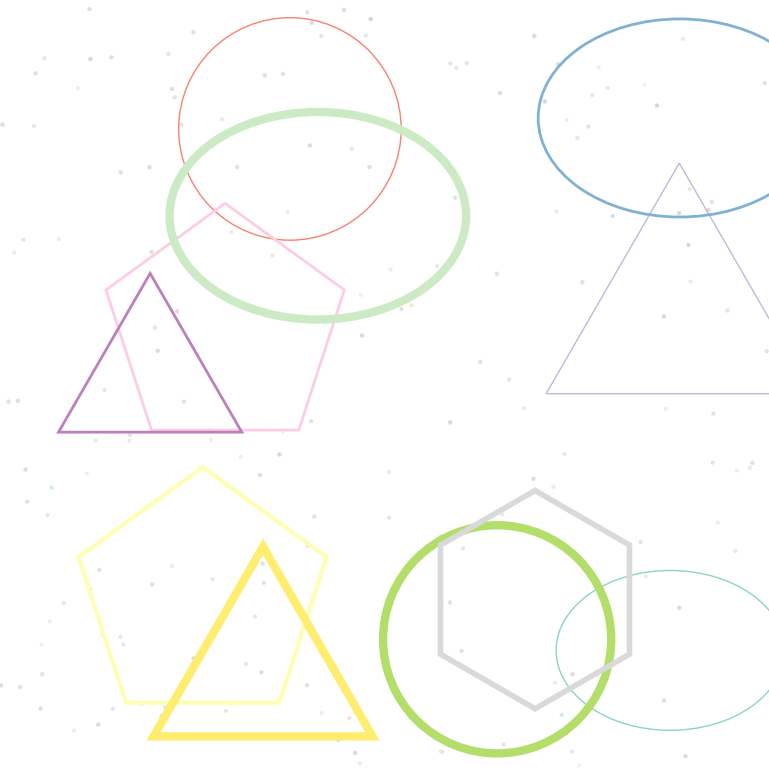[{"shape": "oval", "thickness": 0.5, "radius": 0.74, "center": [0.87, 0.155]}, {"shape": "pentagon", "thickness": 1.5, "radius": 0.85, "center": [0.263, 0.224]}, {"shape": "triangle", "thickness": 0.5, "radius": 1.0, "center": [0.882, 0.589]}, {"shape": "circle", "thickness": 0.5, "radius": 0.72, "center": [0.377, 0.833]}, {"shape": "oval", "thickness": 1, "radius": 0.92, "center": [0.883, 0.847]}, {"shape": "circle", "thickness": 3, "radius": 0.74, "center": [0.646, 0.17]}, {"shape": "pentagon", "thickness": 1, "radius": 0.81, "center": [0.292, 0.573]}, {"shape": "hexagon", "thickness": 2, "radius": 0.71, "center": [0.695, 0.221]}, {"shape": "triangle", "thickness": 1, "radius": 0.69, "center": [0.195, 0.507]}, {"shape": "oval", "thickness": 3, "radius": 0.96, "center": [0.413, 0.72]}, {"shape": "triangle", "thickness": 3, "radius": 0.82, "center": [0.342, 0.126]}]